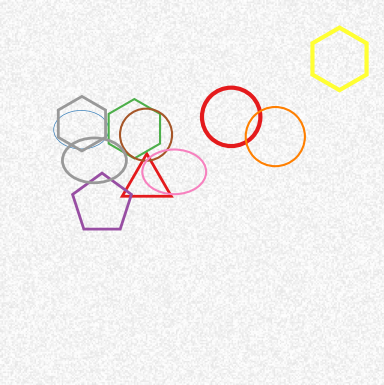[{"shape": "triangle", "thickness": 2, "radius": 0.37, "center": [0.381, 0.527]}, {"shape": "circle", "thickness": 3, "radius": 0.38, "center": [0.6, 0.696]}, {"shape": "oval", "thickness": 0.5, "radius": 0.36, "center": [0.211, 0.663]}, {"shape": "hexagon", "thickness": 1.5, "radius": 0.39, "center": [0.349, 0.666]}, {"shape": "pentagon", "thickness": 2, "radius": 0.4, "center": [0.265, 0.47]}, {"shape": "circle", "thickness": 1.5, "radius": 0.38, "center": [0.715, 0.645]}, {"shape": "hexagon", "thickness": 3, "radius": 0.41, "center": [0.882, 0.847]}, {"shape": "circle", "thickness": 1.5, "radius": 0.34, "center": [0.379, 0.65]}, {"shape": "oval", "thickness": 1.5, "radius": 0.41, "center": [0.453, 0.554]}, {"shape": "oval", "thickness": 2, "radius": 0.42, "center": [0.245, 0.583]}, {"shape": "hexagon", "thickness": 2, "radius": 0.35, "center": [0.213, 0.679]}]